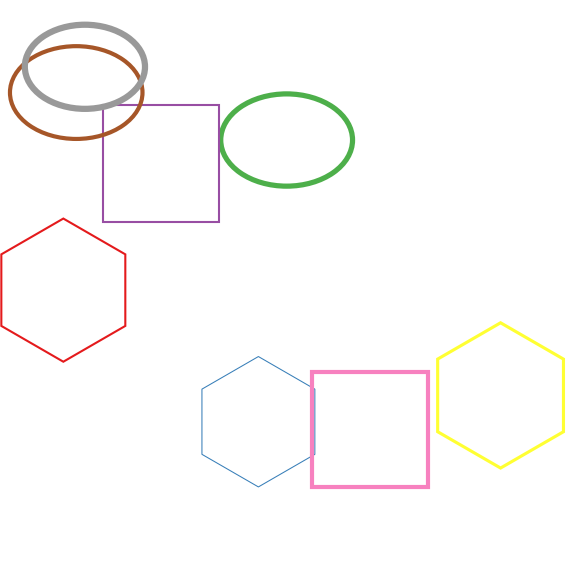[{"shape": "hexagon", "thickness": 1, "radius": 0.62, "center": [0.11, 0.497]}, {"shape": "hexagon", "thickness": 0.5, "radius": 0.56, "center": [0.447, 0.269]}, {"shape": "oval", "thickness": 2.5, "radius": 0.57, "center": [0.496, 0.757]}, {"shape": "square", "thickness": 1, "radius": 0.5, "center": [0.279, 0.716]}, {"shape": "hexagon", "thickness": 1.5, "radius": 0.63, "center": [0.867, 0.314]}, {"shape": "oval", "thickness": 2, "radius": 0.57, "center": [0.132, 0.839]}, {"shape": "square", "thickness": 2, "radius": 0.5, "center": [0.64, 0.256]}, {"shape": "oval", "thickness": 3, "radius": 0.52, "center": [0.147, 0.883]}]